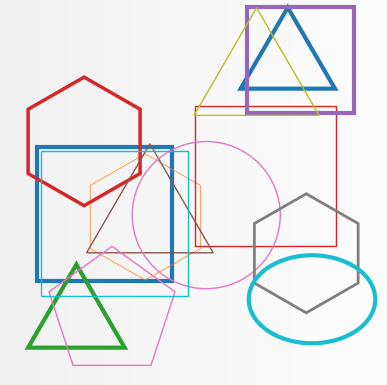[{"shape": "triangle", "thickness": 3, "radius": 0.7, "center": [0.743, 0.84]}, {"shape": "square", "thickness": 3, "radius": 0.87, "center": [0.269, 0.444]}, {"shape": "hexagon", "thickness": 0.5, "radius": 0.82, "center": [0.375, 0.436]}, {"shape": "triangle", "thickness": 3, "radius": 0.72, "center": [0.197, 0.169]}, {"shape": "hexagon", "thickness": 2.5, "radius": 0.83, "center": [0.217, 0.633]}, {"shape": "square", "thickness": 1, "radius": 0.91, "center": [0.686, 0.543]}, {"shape": "square", "thickness": 3, "radius": 0.69, "center": [0.775, 0.844]}, {"shape": "triangle", "thickness": 1, "radius": 0.94, "center": [0.387, 0.438]}, {"shape": "pentagon", "thickness": 1, "radius": 0.85, "center": [0.289, 0.189]}, {"shape": "circle", "thickness": 1, "radius": 0.96, "center": [0.532, 0.441]}, {"shape": "hexagon", "thickness": 2, "radius": 0.77, "center": [0.79, 0.342]}, {"shape": "triangle", "thickness": 1, "radius": 0.93, "center": [0.662, 0.794]}, {"shape": "oval", "thickness": 3, "radius": 0.82, "center": [0.805, 0.223]}, {"shape": "square", "thickness": 1, "radius": 0.95, "center": [0.295, 0.419]}]